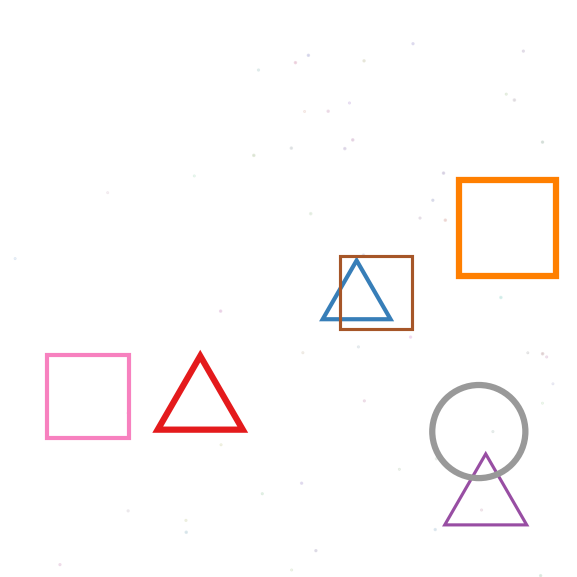[{"shape": "triangle", "thickness": 3, "radius": 0.43, "center": [0.347, 0.298]}, {"shape": "triangle", "thickness": 2, "radius": 0.34, "center": [0.618, 0.48]}, {"shape": "triangle", "thickness": 1.5, "radius": 0.41, "center": [0.841, 0.131]}, {"shape": "square", "thickness": 3, "radius": 0.42, "center": [0.879, 0.605]}, {"shape": "square", "thickness": 1.5, "radius": 0.32, "center": [0.651, 0.493]}, {"shape": "square", "thickness": 2, "radius": 0.36, "center": [0.152, 0.313]}, {"shape": "circle", "thickness": 3, "radius": 0.4, "center": [0.829, 0.252]}]